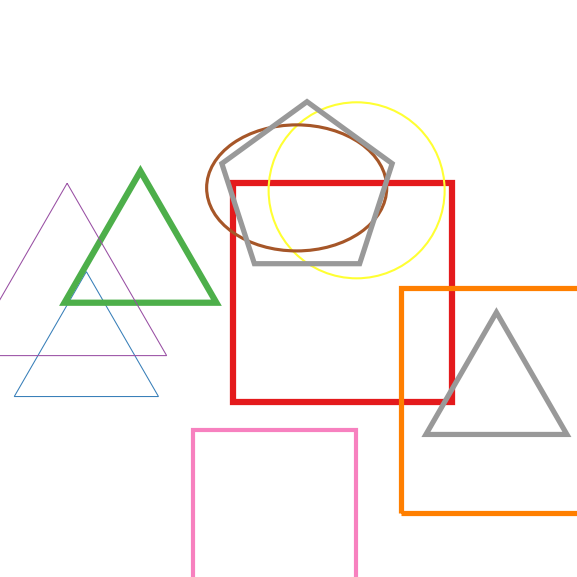[{"shape": "square", "thickness": 3, "radius": 0.95, "center": [0.594, 0.492]}, {"shape": "triangle", "thickness": 0.5, "radius": 0.72, "center": [0.15, 0.385]}, {"shape": "triangle", "thickness": 3, "radius": 0.76, "center": [0.243, 0.551]}, {"shape": "triangle", "thickness": 0.5, "radius": 0.99, "center": [0.116, 0.483]}, {"shape": "square", "thickness": 2.5, "radius": 0.98, "center": [0.89, 0.305]}, {"shape": "circle", "thickness": 1, "radius": 0.76, "center": [0.618, 0.67]}, {"shape": "oval", "thickness": 1.5, "radius": 0.78, "center": [0.514, 0.674]}, {"shape": "square", "thickness": 2, "radius": 0.71, "center": [0.475, 0.113]}, {"shape": "triangle", "thickness": 2.5, "radius": 0.7, "center": [0.86, 0.317]}, {"shape": "pentagon", "thickness": 2.5, "radius": 0.78, "center": [0.532, 0.668]}]